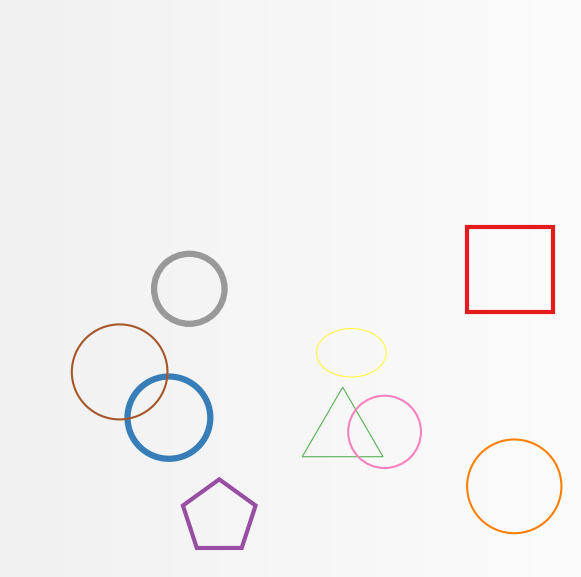[{"shape": "square", "thickness": 2, "radius": 0.37, "center": [0.878, 0.532]}, {"shape": "circle", "thickness": 3, "radius": 0.36, "center": [0.291, 0.276]}, {"shape": "triangle", "thickness": 0.5, "radius": 0.4, "center": [0.59, 0.248]}, {"shape": "pentagon", "thickness": 2, "radius": 0.33, "center": [0.377, 0.103]}, {"shape": "circle", "thickness": 1, "radius": 0.41, "center": [0.885, 0.157]}, {"shape": "oval", "thickness": 0.5, "radius": 0.3, "center": [0.604, 0.388]}, {"shape": "circle", "thickness": 1, "radius": 0.41, "center": [0.206, 0.355]}, {"shape": "circle", "thickness": 1, "radius": 0.31, "center": [0.662, 0.251]}, {"shape": "circle", "thickness": 3, "radius": 0.3, "center": [0.326, 0.499]}]